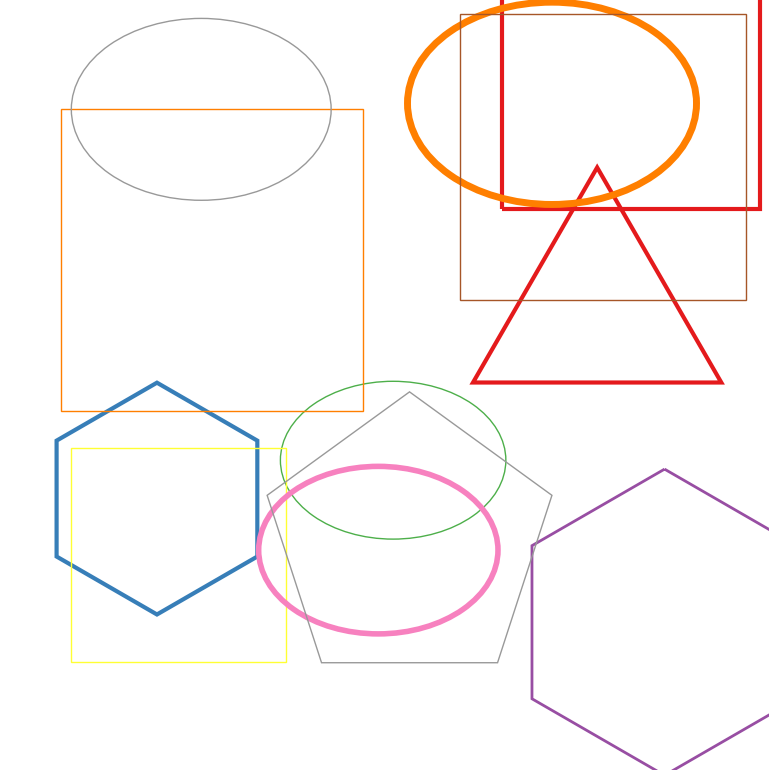[{"shape": "triangle", "thickness": 1.5, "radius": 0.93, "center": [0.776, 0.596]}, {"shape": "square", "thickness": 1.5, "radius": 0.84, "center": [0.819, 0.896]}, {"shape": "hexagon", "thickness": 1.5, "radius": 0.75, "center": [0.204, 0.352]}, {"shape": "oval", "thickness": 0.5, "radius": 0.73, "center": [0.511, 0.402]}, {"shape": "hexagon", "thickness": 1, "radius": 0.99, "center": [0.863, 0.192]}, {"shape": "oval", "thickness": 2.5, "radius": 0.94, "center": [0.717, 0.866]}, {"shape": "square", "thickness": 0.5, "radius": 0.98, "center": [0.275, 0.662]}, {"shape": "square", "thickness": 0.5, "radius": 0.7, "center": [0.232, 0.279]}, {"shape": "square", "thickness": 0.5, "radius": 0.93, "center": [0.783, 0.796]}, {"shape": "oval", "thickness": 2, "radius": 0.78, "center": [0.491, 0.286]}, {"shape": "oval", "thickness": 0.5, "radius": 0.84, "center": [0.261, 0.858]}, {"shape": "pentagon", "thickness": 0.5, "radius": 0.97, "center": [0.532, 0.297]}]